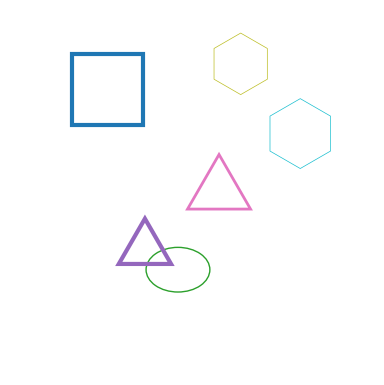[{"shape": "square", "thickness": 3, "radius": 0.46, "center": [0.28, 0.768]}, {"shape": "oval", "thickness": 1, "radius": 0.41, "center": [0.462, 0.3]}, {"shape": "triangle", "thickness": 3, "radius": 0.39, "center": [0.376, 0.354]}, {"shape": "triangle", "thickness": 2, "radius": 0.47, "center": [0.569, 0.504]}, {"shape": "hexagon", "thickness": 0.5, "radius": 0.4, "center": [0.625, 0.834]}, {"shape": "hexagon", "thickness": 0.5, "radius": 0.45, "center": [0.78, 0.653]}]